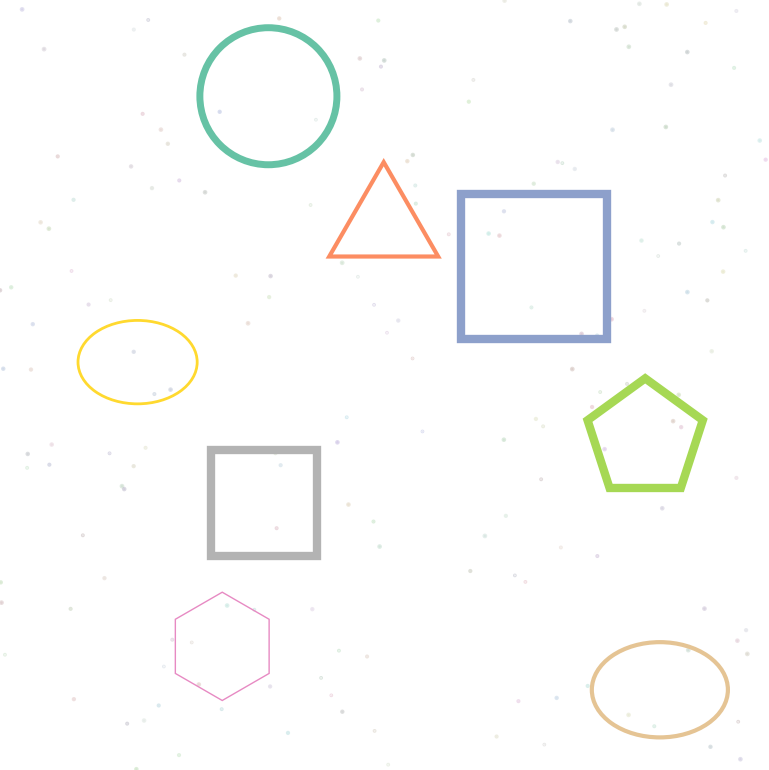[{"shape": "circle", "thickness": 2.5, "radius": 0.44, "center": [0.349, 0.875]}, {"shape": "triangle", "thickness": 1.5, "radius": 0.41, "center": [0.498, 0.708]}, {"shape": "square", "thickness": 3, "radius": 0.47, "center": [0.693, 0.654]}, {"shape": "hexagon", "thickness": 0.5, "radius": 0.35, "center": [0.289, 0.161]}, {"shape": "pentagon", "thickness": 3, "radius": 0.39, "center": [0.838, 0.43]}, {"shape": "oval", "thickness": 1, "radius": 0.39, "center": [0.179, 0.53]}, {"shape": "oval", "thickness": 1.5, "radius": 0.44, "center": [0.857, 0.104]}, {"shape": "square", "thickness": 3, "radius": 0.34, "center": [0.343, 0.346]}]